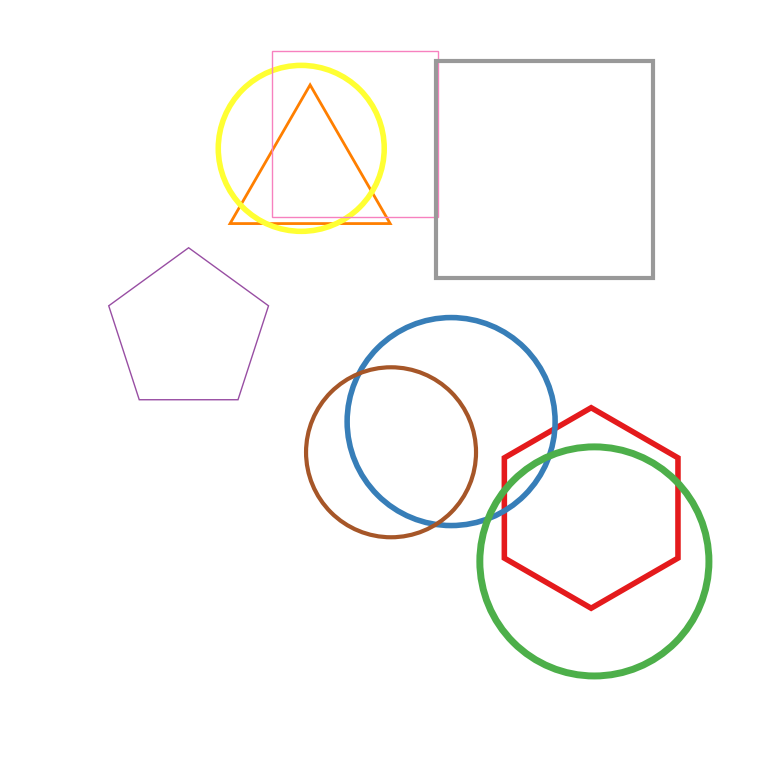[{"shape": "hexagon", "thickness": 2, "radius": 0.65, "center": [0.768, 0.34]}, {"shape": "circle", "thickness": 2, "radius": 0.68, "center": [0.586, 0.453]}, {"shape": "circle", "thickness": 2.5, "radius": 0.74, "center": [0.772, 0.271]}, {"shape": "pentagon", "thickness": 0.5, "radius": 0.55, "center": [0.245, 0.569]}, {"shape": "triangle", "thickness": 1, "radius": 0.6, "center": [0.403, 0.77]}, {"shape": "circle", "thickness": 2, "radius": 0.54, "center": [0.391, 0.807]}, {"shape": "circle", "thickness": 1.5, "radius": 0.55, "center": [0.508, 0.413]}, {"shape": "square", "thickness": 0.5, "radius": 0.54, "center": [0.461, 0.826]}, {"shape": "square", "thickness": 1.5, "radius": 0.7, "center": [0.708, 0.78]}]